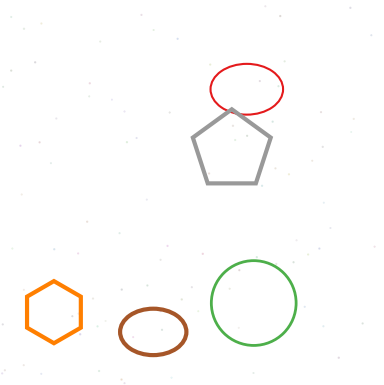[{"shape": "oval", "thickness": 1.5, "radius": 0.47, "center": [0.641, 0.768]}, {"shape": "circle", "thickness": 2, "radius": 0.55, "center": [0.659, 0.213]}, {"shape": "hexagon", "thickness": 3, "radius": 0.4, "center": [0.14, 0.189]}, {"shape": "oval", "thickness": 3, "radius": 0.43, "center": [0.398, 0.138]}, {"shape": "pentagon", "thickness": 3, "radius": 0.53, "center": [0.602, 0.61]}]